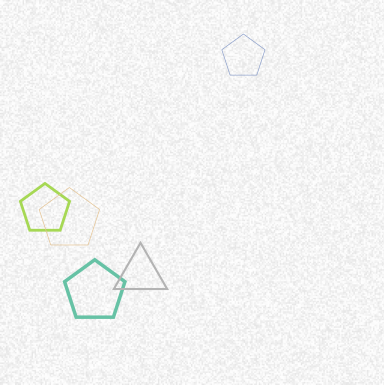[{"shape": "pentagon", "thickness": 2.5, "radius": 0.41, "center": [0.246, 0.243]}, {"shape": "pentagon", "thickness": 0.5, "radius": 0.29, "center": [0.632, 0.853]}, {"shape": "pentagon", "thickness": 2, "radius": 0.34, "center": [0.117, 0.456]}, {"shape": "pentagon", "thickness": 0.5, "radius": 0.41, "center": [0.18, 0.43]}, {"shape": "triangle", "thickness": 1.5, "radius": 0.4, "center": [0.365, 0.289]}]